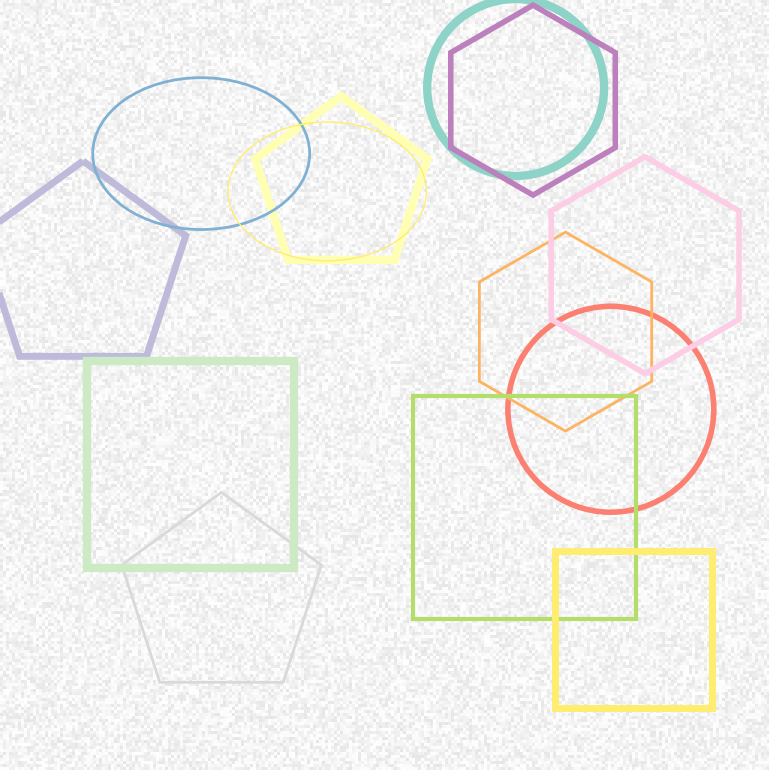[{"shape": "circle", "thickness": 3, "radius": 0.57, "center": [0.67, 0.886]}, {"shape": "pentagon", "thickness": 3, "radius": 0.59, "center": [0.443, 0.757]}, {"shape": "pentagon", "thickness": 2.5, "radius": 0.7, "center": [0.108, 0.651]}, {"shape": "circle", "thickness": 2, "radius": 0.67, "center": [0.793, 0.469]}, {"shape": "oval", "thickness": 1, "radius": 0.7, "center": [0.261, 0.801]}, {"shape": "hexagon", "thickness": 1, "radius": 0.65, "center": [0.734, 0.569]}, {"shape": "square", "thickness": 1.5, "radius": 0.72, "center": [0.681, 0.341]}, {"shape": "hexagon", "thickness": 2, "radius": 0.7, "center": [0.838, 0.656]}, {"shape": "pentagon", "thickness": 1, "radius": 0.68, "center": [0.288, 0.224]}, {"shape": "hexagon", "thickness": 2, "radius": 0.62, "center": [0.692, 0.87]}, {"shape": "square", "thickness": 3, "radius": 0.67, "center": [0.247, 0.397]}, {"shape": "oval", "thickness": 0.5, "radius": 0.64, "center": [0.425, 0.751]}, {"shape": "square", "thickness": 2.5, "radius": 0.51, "center": [0.823, 0.182]}]